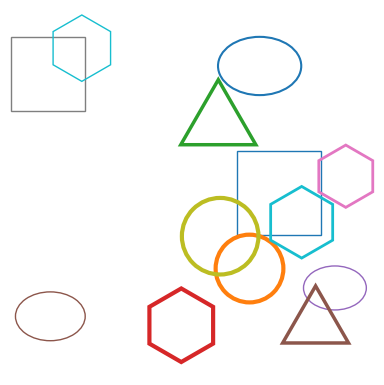[{"shape": "square", "thickness": 1, "radius": 0.55, "center": [0.726, 0.5]}, {"shape": "oval", "thickness": 1.5, "radius": 0.54, "center": [0.674, 0.829]}, {"shape": "circle", "thickness": 3, "radius": 0.44, "center": [0.648, 0.303]}, {"shape": "triangle", "thickness": 2.5, "radius": 0.56, "center": [0.567, 0.68]}, {"shape": "hexagon", "thickness": 3, "radius": 0.48, "center": [0.471, 0.155]}, {"shape": "oval", "thickness": 1, "radius": 0.41, "center": [0.87, 0.252]}, {"shape": "triangle", "thickness": 2.5, "radius": 0.49, "center": [0.82, 0.159]}, {"shape": "oval", "thickness": 1, "radius": 0.45, "center": [0.131, 0.178]}, {"shape": "hexagon", "thickness": 2, "radius": 0.4, "center": [0.898, 0.542]}, {"shape": "square", "thickness": 1, "radius": 0.48, "center": [0.125, 0.808]}, {"shape": "circle", "thickness": 3, "radius": 0.5, "center": [0.572, 0.386]}, {"shape": "hexagon", "thickness": 1, "radius": 0.43, "center": [0.213, 0.875]}, {"shape": "hexagon", "thickness": 2, "radius": 0.46, "center": [0.784, 0.423]}]